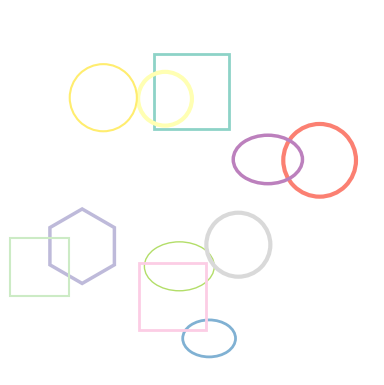[{"shape": "square", "thickness": 2, "radius": 0.49, "center": [0.498, 0.763]}, {"shape": "circle", "thickness": 3, "radius": 0.35, "center": [0.429, 0.744]}, {"shape": "hexagon", "thickness": 2.5, "radius": 0.48, "center": [0.213, 0.361]}, {"shape": "circle", "thickness": 3, "radius": 0.47, "center": [0.83, 0.584]}, {"shape": "oval", "thickness": 2, "radius": 0.34, "center": [0.543, 0.121]}, {"shape": "oval", "thickness": 1, "radius": 0.45, "center": [0.466, 0.308]}, {"shape": "square", "thickness": 2, "radius": 0.44, "center": [0.448, 0.23]}, {"shape": "circle", "thickness": 3, "radius": 0.42, "center": [0.619, 0.364]}, {"shape": "oval", "thickness": 2.5, "radius": 0.45, "center": [0.696, 0.586]}, {"shape": "square", "thickness": 1.5, "radius": 0.38, "center": [0.103, 0.306]}, {"shape": "circle", "thickness": 1.5, "radius": 0.44, "center": [0.268, 0.746]}]